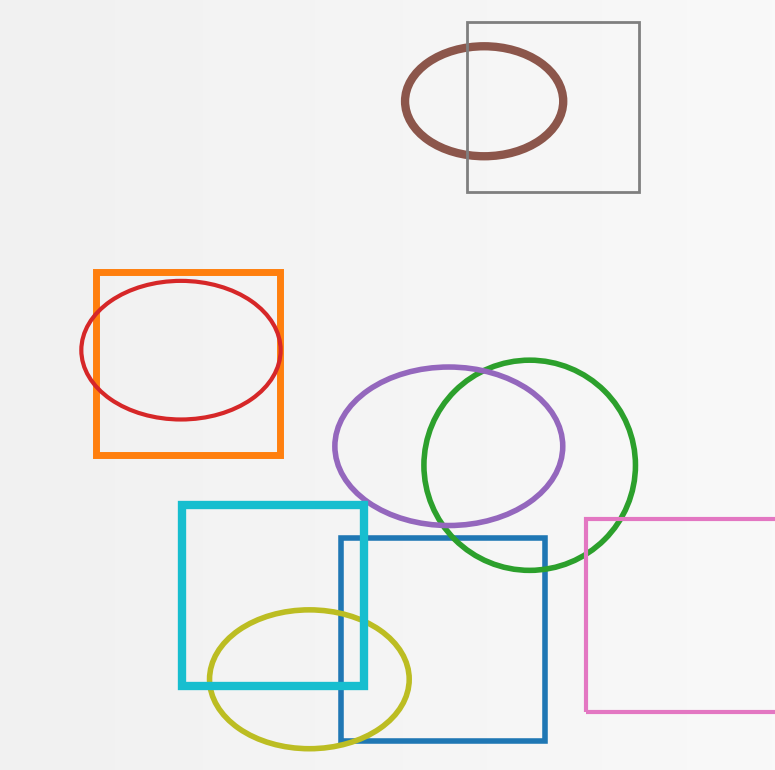[{"shape": "square", "thickness": 2, "radius": 0.66, "center": [0.571, 0.17]}, {"shape": "square", "thickness": 2.5, "radius": 0.59, "center": [0.242, 0.528]}, {"shape": "circle", "thickness": 2, "radius": 0.68, "center": [0.683, 0.396]}, {"shape": "oval", "thickness": 1.5, "radius": 0.64, "center": [0.234, 0.545]}, {"shape": "oval", "thickness": 2, "radius": 0.74, "center": [0.579, 0.42]}, {"shape": "oval", "thickness": 3, "radius": 0.51, "center": [0.625, 0.868]}, {"shape": "square", "thickness": 1.5, "radius": 0.63, "center": [0.881, 0.2]}, {"shape": "square", "thickness": 1, "radius": 0.55, "center": [0.714, 0.861]}, {"shape": "oval", "thickness": 2, "radius": 0.64, "center": [0.399, 0.118]}, {"shape": "square", "thickness": 3, "radius": 0.59, "center": [0.352, 0.226]}]